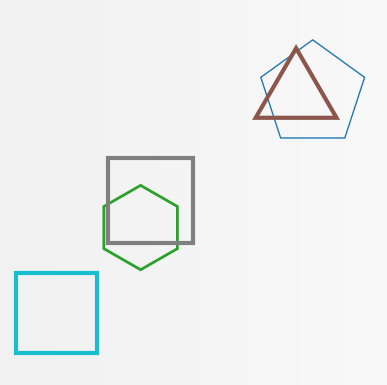[{"shape": "pentagon", "thickness": 1, "radius": 0.7, "center": [0.807, 0.756]}, {"shape": "hexagon", "thickness": 2, "radius": 0.55, "center": [0.363, 0.409]}, {"shape": "triangle", "thickness": 3, "radius": 0.6, "center": [0.764, 0.754]}, {"shape": "square", "thickness": 3, "radius": 0.55, "center": [0.388, 0.479]}, {"shape": "square", "thickness": 3, "radius": 0.52, "center": [0.145, 0.188]}]